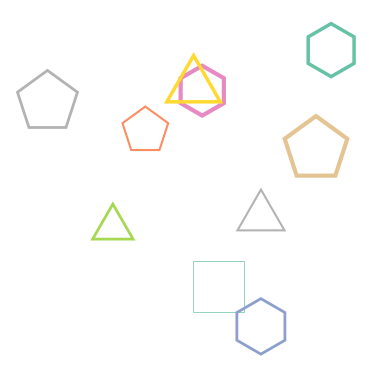[{"shape": "hexagon", "thickness": 2.5, "radius": 0.34, "center": [0.86, 0.87]}, {"shape": "square", "thickness": 0.5, "radius": 0.34, "center": [0.568, 0.256]}, {"shape": "pentagon", "thickness": 1.5, "radius": 0.31, "center": [0.377, 0.661]}, {"shape": "hexagon", "thickness": 2, "radius": 0.36, "center": [0.678, 0.152]}, {"shape": "hexagon", "thickness": 3, "radius": 0.32, "center": [0.525, 0.764]}, {"shape": "triangle", "thickness": 2, "radius": 0.3, "center": [0.293, 0.409]}, {"shape": "triangle", "thickness": 2.5, "radius": 0.4, "center": [0.503, 0.776]}, {"shape": "pentagon", "thickness": 3, "radius": 0.43, "center": [0.821, 0.613]}, {"shape": "triangle", "thickness": 1.5, "radius": 0.35, "center": [0.678, 0.437]}, {"shape": "pentagon", "thickness": 2, "radius": 0.41, "center": [0.123, 0.735]}]